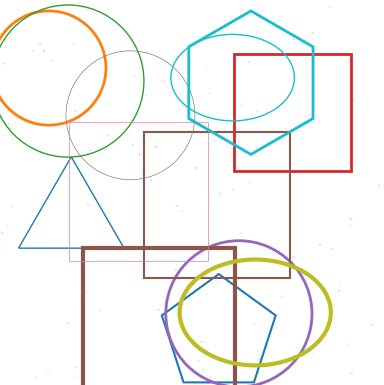[{"shape": "triangle", "thickness": 1, "radius": 0.79, "center": [0.185, 0.435]}, {"shape": "pentagon", "thickness": 1.5, "radius": 0.78, "center": [0.568, 0.133]}, {"shape": "circle", "thickness": 2, "radius": 0.74, "center": [0.127, 0.823]}, {"shape": "circle", "thickness": 1, "radius": 0.99, "center": [0.176, 0.789]}, {"shape": "square", "thickness": 2, "radius": 0.76, "center": [0.76, 0.708]}, {"shape": "circle", "thickness": 2, "radius": 0.95, "center": [0.62, 0.185]}, {"shape": "square", "thickness": 3, "radius": 0.99, "center": [0.413, 0.158]}, {"shape": "square", "thickness": 1.5, "radius": 0.95, "center": [0.563, 0.468]}, {"shape": "square", "thickness": 0.5, "radius": 0.9, "center": [0.359, 0.503]}, {"shape": "circle", "thickness": 0.5, "radius": 0.84, "center": [0.339, 0.701]}, {"shape": "oval", "thickness": 3, "radius": 0.98, "center": [0.663, 0.188]}, {"shape": "oval", "thickness": 1, "radius": 0.8, "center": [0.604, 0.798]}, {"shape": "hexagon", "thickness": 2, "radius": 0.93, "center": [0.652, 0.785]}]